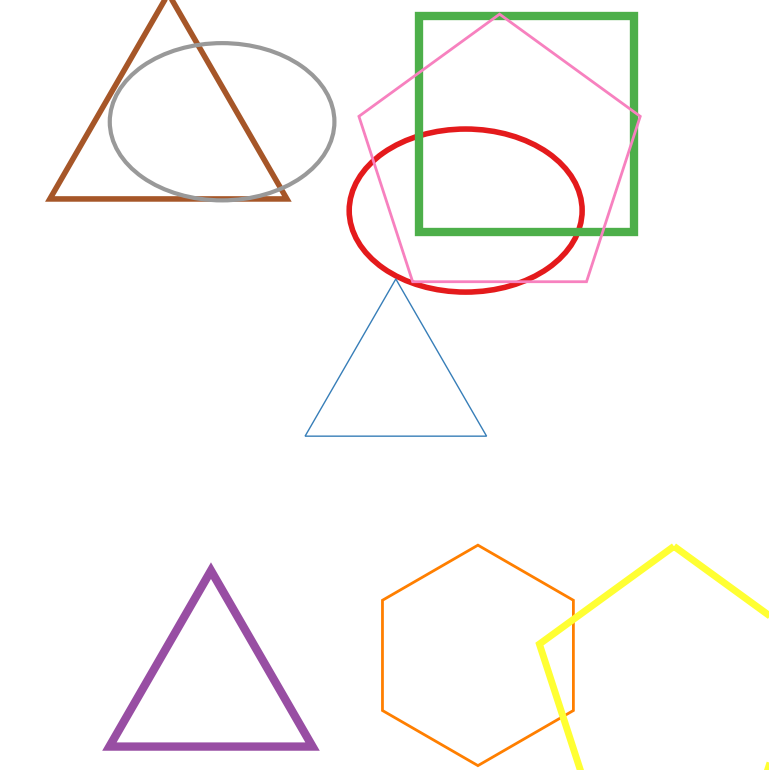[{"shape": "oval", "thickness": 2, "radius": 0.76, "center": [0.605, 0.727]}, {"shape": "triangle", "thickness": 0.5, "radius": 0.68, "center": [0.514, 0.502]}, {"shape": "square", "thickness": 3, "radius": 0.7, "center": [0.684, 0.839]}, {"shape": "triangle", "thickness": 3, "radius": 0.76, "center": [0.274, 0.107]}, {"shape": "hexagon", "thickness": 1, "radius": 0.72, "center": [0.621, 0.149]}, {"shape": "pentagon", "thickness": 2.5, "radius": 0.92, "center": [0.875, 0.107]}, {"shape": "triangle", "thickness": 2, "radius": 0.89, "center": [0.219, 0.83]}, {"shape": "pentagon", "thickness": 1, "radius": 0.96, "center": [0.649, 0.79]}, {"shape": "oval", "thickness": 1.5, "radius": 0.73, "center": [0.288, 0.842]}]